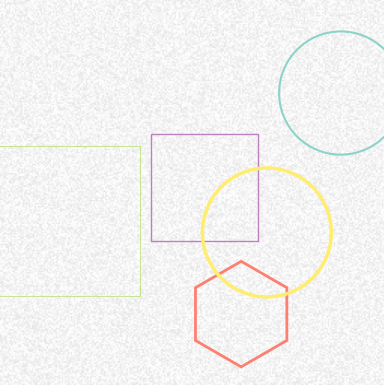[{"shape": "circle", "thickness": 1.5, "radius": 0.8, "center": [0.885, 0.758]}, {"shape": "hexagon", "thickness": 2, "radius": 0.69, "center": [0.626, 0.184]}, {"shape": "square", "thickness": 0.5, "radius": 0.97, "center": [0.17, 0.425]}, {"shape": "square", "thickness": 1, "radius": 0.7, "center": [0.531, 0.513]}, {"shape": "circle", "thickness": 2.5, "radius": 0.84, "center": [0.693, 0.396]}]